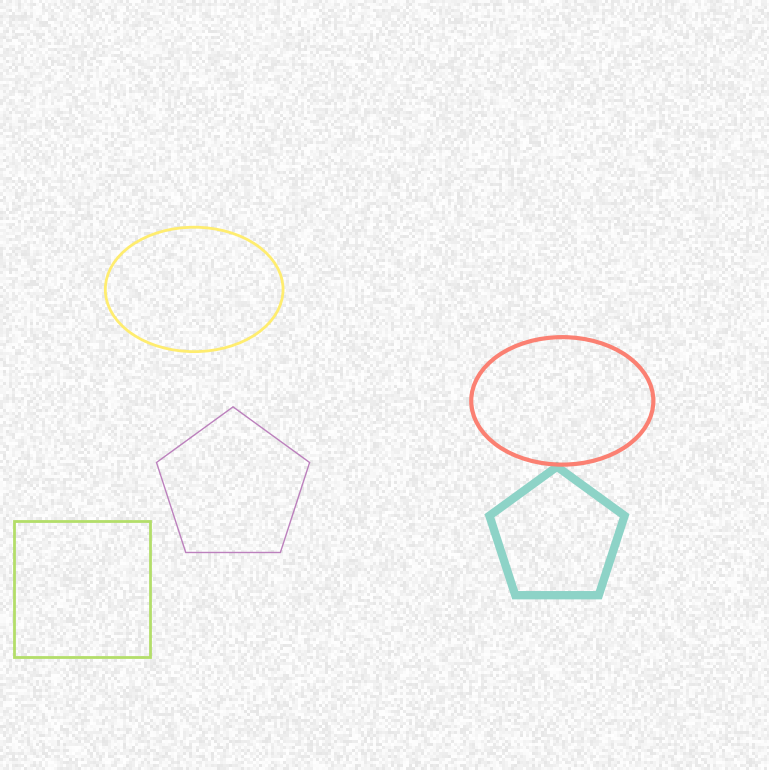[{"shape": "pentagon", "thickness": 3, "radius": 0.46, "center": [0.723, 0.302]}, {"shape": "oval", "thickness": 1.5, "radius": 0.59, "center": [0.73, 0.479]}, {"shape": "square", "thickness": 1, "radius": 0.44, "center": [0.106, 0.235]}, {"shape": "pentagon", "thickness": 0.5, "radius": 0.52, "center": [0.303, 0.367]}, {"shape": "oval", "thickness": 1, "radius": 0.58, "center": [0.252, 0.624]}]